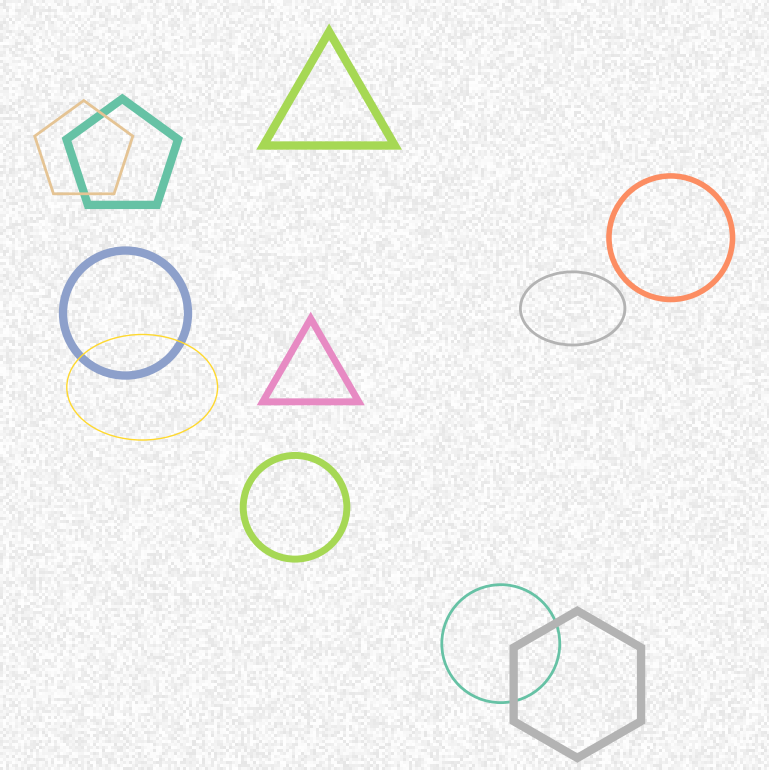[{"shape": "circle", "thickness": 1, "radius": 0.38, "center": [0.65, 0.164]}, {"shape": "pentagon", "thickness": 3, "radius": 0.38, "center": [0.159, 0.796]}, {"shape": "circle", "thickness": 2, "radius": 0.4, "center": [0.871, 0.691]}, {"shape": "circle", "thickness": 3, "radius": 0.41, "center": [0.163, 0.593]}, {"shape": "triangle", "thickness": 2.5, "radius": 0.36, "center": [0.404, 0.514]}, {"shape": "triangle", "thickness": 3, "radius": 0.49, "center": [0.427, 0.86]}, {"shape": "circle", "thickness": 2.5, "radius": 0.34, "center": [0.383, 0.341]}, {"shape": "oval", "thickness": 0.5, "radius": 0.49, "center": [0.185, 0.497]}, {"shape": "pentagon", "thickness": 1, "radius": 0.33, "center": [0.109, 0.803]}, {"shape": "oval", "thickness": 1, "radius": 0.34, "center": [0.744, 0.599]}, {"shape": "hexagon", "thickness": 3, "radius": 0.48, "center": [0.75, 0.111]}]